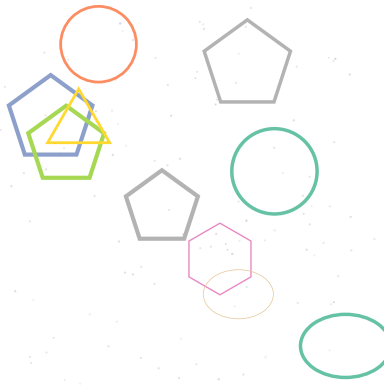[{"shape": "oval", "thickness": 2.5, "radius": 0.59, "center": [0.898, 0.102]}, {"shape": "circle", "thickness": 2.5, "radius": 0.55, "center": [0.713, 0.555]}, {"shape": "circle", "thickness": 2, "radius": 0.49, "center": [0.256, 0.885]}, {"shape": "pentagon", "thickness": 3, "radius": 0.57, "center": [0.132, 0.691]}, {"shape": "hexagon", "thickness": 1, "radius": 0.46, "center": [0.571, 0.327]}, {"shape": "pentagon", "thickness": 3, "radius": 0.52, "center": [0.172, 0.622]}, {"shape": "triangle", "thickness": 2, "radius": 0.47, "center": [0.204, 0.676]}, {"shape": "oval", "thickness": 0.5, "radius": 0.46, "center": [0.619, 0.236]}, {"shape": "pentagon", "thickness": 3, "radius": 0.49, "center": [0.421, 0.46]}, {"shape": "pentagon", "thickness": 2.5, "radius": 0.59, "center": [0.642, 0.831]}]